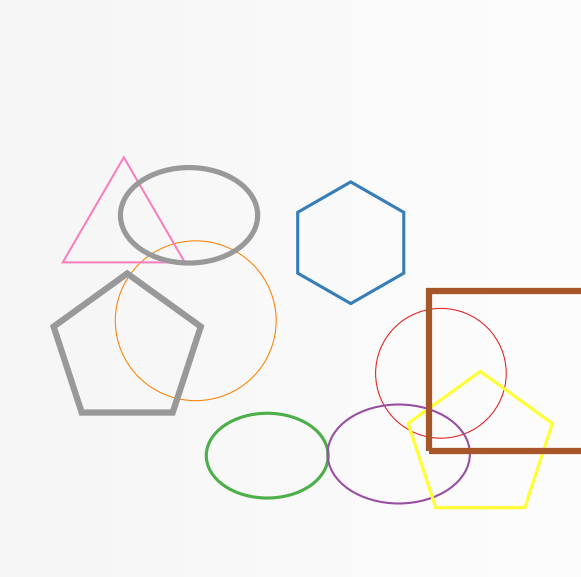[{"shape": "circle", "thickness": 0.5, "radius": 0.56, "center": [0.759, 0.353]}, {"shape": "hexagon", "thickness": 1.5, "radius": 0.53, "center": [0.603, 0.579]}, {"shape": "oval", "thickness": 1.5, "radius": 0.52, "center": [0.46, 0.21]}, {"shape": "oval", "thickness": 1, "radius": 0.61, "center": [0.686, 0.213]}, {"shape": "circle", "thickness": 0.5, "radius": 0.69, "center": [0.337, 0.444]}, {"shape": "pentagon", "thickness": 1.5, "radius": 0.65, "center": [0.826, 0.226]}, {"shape": "square", "thickness": 3, "radius": 0.69, "center": [0.876, 0.356]}, {"shape": "triangle", "thickness": 1, "radius": 0.61, "center": [0.213, 0.605]}, {"shape": "oval", "thickness": 2.5, "radius": 0.59, "center": [0.325, 0.626]}, {"shape": "pentagon", "thickness": 3, "radius": 0.67, "center": [0.219, 0.392]}]